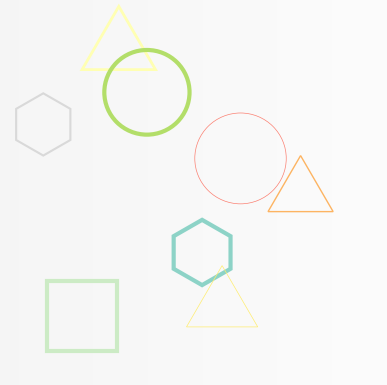[{"shape": "hexagon", "thickness": 3, "radius": 0.42, "center": [0.522, 0.344]}, {"shape": "triangle", "thickness": 2, "radius": 0.55, "center": [0.307, 0.874]}, {"shape": "circle", "thickness": 0.5, "radius": 0.59, "center": [0.621, 0.589]}, {"shape": "triangle", "thickness": 1, "radius": 0.48, "center": [0.776, 0.499]}, {"shape": "circle", "thickness": 3, "radius": 0.55, "center": [0.379, 0.76]}, {"shape": "hexagon", "thickness": 1.5, "radius": 0.4, "center": [0.112, 0.677]}, {"shape": "square", "thickness": 3, "radius": 0.45, "center": [0.212, 0.18]}, {"shape": "triangle", "thickness": 0.5, "radius": 0.53, "center": [0.573, 0.204]}]